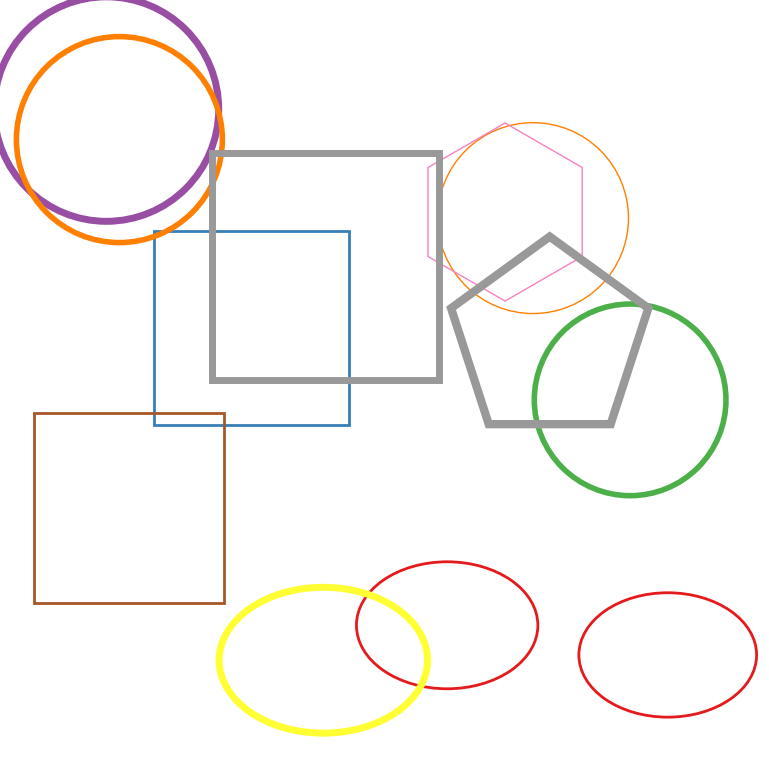[{"shape": "oval", "thickness": 1, "radius": 0.58, "center": [0.867, 0.149]}, {"shape": "oval", "thickness": 1, "radius": 0.59, "center": [0.581, 0.188]}, {"shape": "square", "thickness": 1, "radius": 0.63, "center": [0.327, 0.574]}, {"shape": "circle", "thickness": 2, "radius": 0.62, "center": [0.818, 0.481]}, {"shape": "circle", "thickness": 2.5, "radius": 0.73, "center": [0.138, 0.858]}, {"shape": "circle", "thickness": 2, "radius": 0.67, "center": [0.155, 0.819]}, {"shape": "circle", "thickness": 0.5, "radius": 0.62, "center": [0.692, 0.717]}, {"shape": "oval", "thickness": 2.5, "radius": 0.68, "center": [0.42, 0.143]}, {"shape": "square", "thickness": 1, "radius": 0.62, "center": [0.168, 0.34]}, {"shape": "hexagon", "thickness": 0.5, "radius": 0.58, "center": [0.656, 0.725]}, {"shape": "pentagon", "thickness": 3, "radius": 0.67, "center": [0.714, 0.558]}, {"shape": "square", "thickness": 2.5, "radius": 0.74, "center": [0.423, 0.654]}]